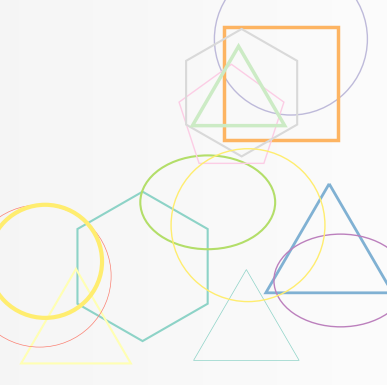[{"shape": "triangle", "thickness": 0.5, "radius": 0.79, "center": [0.636, 0.143]}, {"shape": "hexagon", "thickness": 1.5, "radius": 0.97, "center": [0.368, 0.308]}, {"shape": "triangle", "thickness": 1.5, "radius": 0.82, "center": [0.196, 0.138]}, {"shape": "circle", "thickness": 1, "radius": 0.99, "center": [0.751, 0.899]}, {"shape": "circle", "thickness": 0.5, "radius": 0.92, "center": [0.102, 0.283]}, {"shape": "triangle", "thickness": 2, "radius": 0.94, "center": [0.849, 0.334]}, {"shape": "square", "thickness": 2.5, "radius": 0.74, "center": [0.726, 0.784]}, {"shape": "oval", "thickness": 1.5, "radius": 0.87, "center": [0.536, 0.475]}, {"shape": "pentagon", "thickness": 1, "radius": 0.71, "center": [0.597, 0.691]}, {"shape": "hexagon", "thickness": 1.5, "radius": 0.83, "center": [0.624, 0.759]}, {"shape": "oval", "thickness": 1, "radius": 0.86, "center": [0.879, 0.271]}, {"shape": "triangle", "thickness": 2.5, "radius": 0.69, "center": [0.616, 0.742]}, {"shape": "circle", "thickness": 3, "radius": 0.73, "center": [0.116, 0.321]}, {"shape": "circle", "thickness": 1, "radius": 0.99, "center": [0.64, 0.415]}]